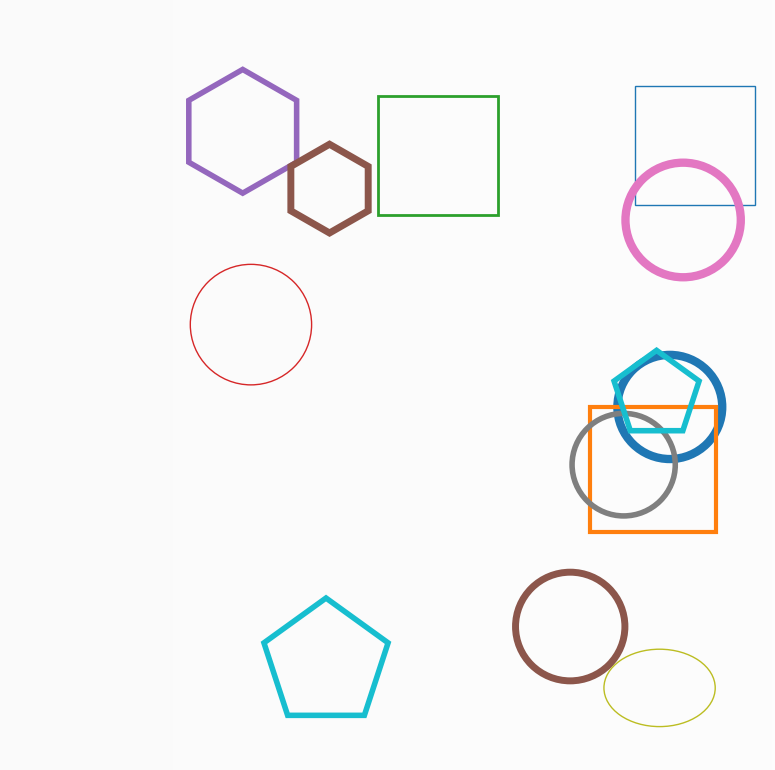[{"shape": "circle", "thickness": 3, "radius": 0.34, "center": [0.864, 0.471]}, {"shape": "square", "thickness": 0.5, "radius": 0.39, "center": [0.896, 0.811]}, {"shape": "square", "thickness": 1.5, "radius": 0.4, "center": [0.843, 0.39]}, {"shape": "square", "thickness": 1, "radius": 0.39, "center": [0.565, 0.798]}, {"shape": "circle", "thickness": 0.5, "radius": 0.39, "center": [0.324, 0.578]}, {"shape": "hexagon", "thickness": 2, "radius": 0.4, "center": [0.313, 0.829]}, {"shape": "hexagon", "thickness": 2.5, "radius": 0.29, "center": [0.425, 0.755]}, {"shape": "circle", "thickness": 2.5, "radius": 0.35, "center": [0.736, 0.186]}, {"shape": "circle", "thickness": 3, "radius": 0.37, "center": [0.881, 0.714]}, {"shape": "circle", "thickness": 2, "radius": 0.33, "center": [0.805, 0.397]}, {"shape": "oval", "thickness": 0.5, "radius": 0.36, "center": [0.851, 0.107]}, {"shape": "pentagon", "thickness": 2, "radius": 0.29, "center": [0.847, 0.487]}, {"shape": "pentagon", "thickness": 2, "radius": 0.42, "center": [0.421, 0.139]}]